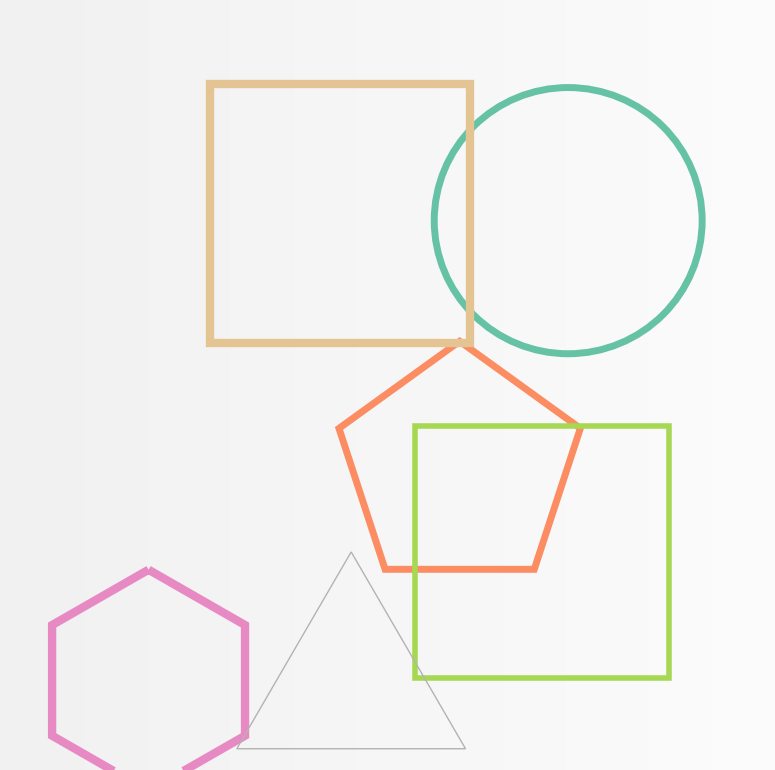[{"shape": "circle", "thickness": 2.5, "radius": 0.86, "center": [0.733, 0.713]}, {"shape": "pentagon", "thickness": 2.5, "radius": 0.82, "center": [0.593, 0.393]}, {"shape": "hexagon", "thickness": 3, "radius": 0.72, "center": [0.192, 0.116]}, {"shape": "square", "thickness": 2, "radius": 0.82, "center": [0.699, 0.283]}, {"shape": "square", "thickness": 3, "radius": 0.84, "center": [0.439, 0.723]}, {"shape": "triangle", "thickness": 0.5, "radius": 0.85, "center": [0.453, 0.113]}]